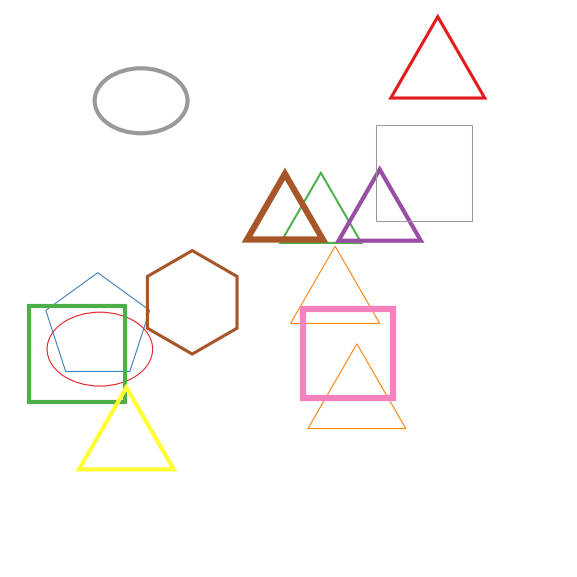[{"shape": "triangle", "thickness": 1.5, "radius": 0.47, "center": [0.758, 0.876]}, {"shape": "oval", "thickness": 0.5, "radius": 0.46, "center": [0.173, 0.395]}, {"shape": "pentagon", "thickness": 0.5, "radius": 0.47, "center": [0.169, 0.432]}, {"shape": "square", "thickness": 2, "radius": 0.42, "center": [0.133, 0.387]}, {"shape": "triangle", "thickness": 1, "radius": 0.4, "center": [0.556, 0.619]}, {"shape": "triangle", "thickness": 2, "radius": 0.41, "center": [0.658, 0.623]}, {"shape": "triangle", "thickness": 0.5, "radius": 0.49, "center": [0.618, 0.306]}, {"shape": "triangle", "thickness": 0.5, "radius": 0.45, "center": [0.58, 0.484]}, {"shape": "triangle", "thickness": 2, "radius": 0.47, "center": [0.219, 0.234]}, {"shape": "triangle", "thickness": 3, "radius": 0.38, "center": [0.493, 0.622]}, {"shape": "hexagon", "thickness": 1.5, "radius": 0.45, "center": [0.333, 0.476]}, {"shape": "square", "thickness": 3, "radius": 0.39, "center": [0.603, 0.387]}, {"shape": "square", "thickness": 0.5, "radius": 0.42, "center": [0.734, 0.699]}, {"shape": "oval", "thickness": 2, "radius": 0.4, "center": [0.244, 0.825]}]